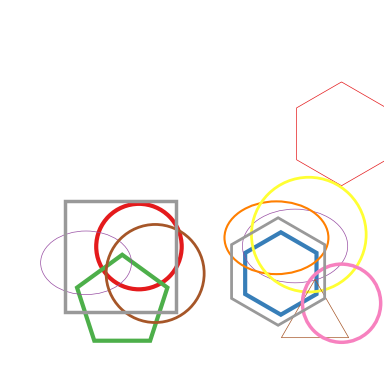[{"shape": "hexagon", "thickness": 0.5, "radius": 0.67, "center": [0.887, 0.652]}, {"shape": "circle", "thickness": 3, "radius": 0.56, "center": [0.361, 0.36]}, {"shape": "hexagon", "thickness": 3, "radius": 0.53, "center": [0.729, 0.29]}, {"shape": "pentagon", "thickness": 3, "radius": 0.62, "center": [0.317, 0.215]}, {"shape": "oval", "thickness": 0.5, "radius": 0.59, "center": [0.224, 0.317]}, {"shape": "oval", "thickness": 0.5, "radius": 0.68, "center": [0.766, 0.361]}, {"shape": "oval", "thickness": 1.5, "radius": 0.67, "center": [0.718, 0.382]}, {"shape": "circle", "thickness": 2, "radius": 0.74, "center": [0.802, 0.391]}, {"shape": "circle", "thickness": 2, "radius": 0.64, "center": [0.403, 0.29]}, {"shape": "triangle", "thickness": 0.5, "radius": 0.5, "center": [0.818, 0.173]}, {"shape": "circle", "thickness": 2.5, "radius": 0.51, "center": [0.887, 0.212]}, {"shape": "square", "thickness": 2.5, "radius": 0.72, "center": [0.312, 0.334]}, {"shape": "hexagon", "thickness": 2, "radius": 0.7, "center": [0.722, 0.295]}]